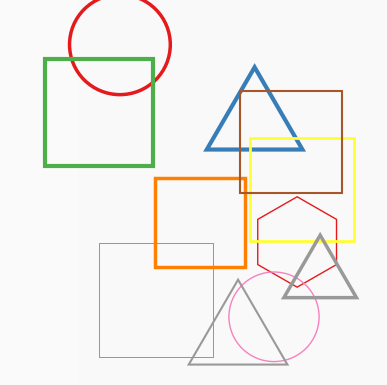[{"shape": "circle", "thickness": 2.5, "radius": 0.65, "center": [0.309, 0.884]}, {"shape": "hexagon", "thickness": 1, "radius": 0.59, "center": [0.767, 0.372]}, {"shape": "triangle", "thickness": 3, "radius": 0.71, "center": [0.657, 0.683]}, {"shape": "square", "thickness": 3, "radius": 0.69, "center": [0.255, 0.708]}, {"shape": "square", "thickness": 0.5, "radius": 0.74, "center": [0.402, 0.221]}, {"shape": "square", "thickness": 2.5, "radius": 0.58, "center": [0.517, 0.421]}, {"shape": "square", "thickness": 2, "radius": 0.67, "center": [0.78, 0.507]}, {"shape": "square", "thickness": 1.5, "radius": 0.66, "center": [0.751, 0.63]}, {"shape": "circle", "thickness": 1, "radius": 0.58, "center": [0.707, 0.177]}, {"shape": "triangle", "thickness": 2.5, "radius": 0.54, "center": [0.826, 0.281]}, {"shape": "triangle", "thickness": 1.5, "radius": 0.73, "center": [0.614, 0.127]}]